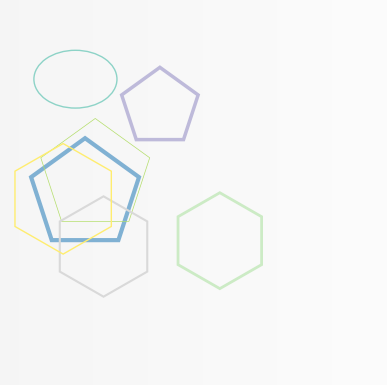[{"shape": "oval", "thickness": 1, "radius": 0.54, "center": [0.195, 0.794]}, {"shape": "pentagon", "thickness": 2.5, "radius": 0.52, "center": [0.413, 0.721]}, {"shape": "pentagon", "thickness": 3, "radius": 0.73, "center": [0.219, 0.495]}, {"shape": "pentagon", "thickness": 0.5, "radius": 0.74, "center": [0.246, 0.545]}, {"shape": "hexagon", "thickness": 1.5, "radius": 0.65, "center": [0.267, 0.36]}, {"shape": "hexagon", "thickness": 2, "radius": 0.62, "center": [0.567, 0.375]}, {"shape": "hexagon", "thickness": 1, "radius": 0.72, "center": [0.163, 0.484]}]